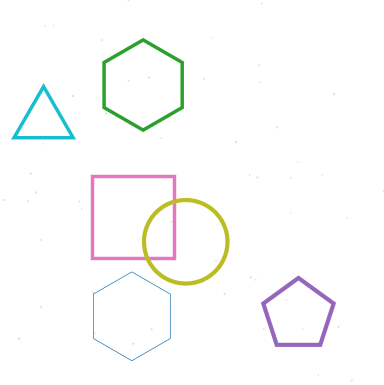[{"shape": "hexagon", "thickness": 0.5, "radius": 0.58, "center": [0.342, 0.178]}, {"shape": "hexagon", "thickness": 2.5, "radius": 0.59, "center": [0.372, 0.779]}, {"shape": "pentagon", "thickness": 3, "radius": 0.48, "center": [0.775, 0.182]}, {"shape": "square", "thickness": 2.5, "radius": 0.53, "center": [0.346, 0.436]}, {"shape": "circle", "thickness": 3, "radius": 0.54, "center": [0.482, 0.372]}, {"shape": "triangle", "thickness": 2.5, "radius": 0.44, "center": [0.113, 0.687]}]